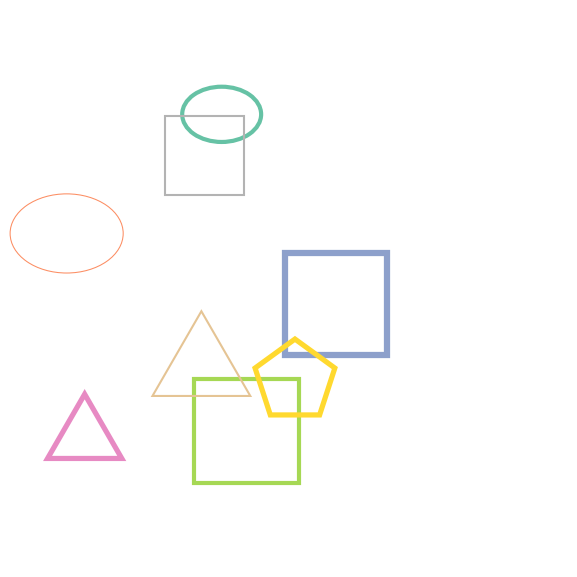[{"shape": "oval", "thickness": 2, "radius": 0.34, "center": [0.384, 0.801]}, {"shape": "oval", "thickness": 0.5, "radius": 0.49, "center": [0.115, 0.595]}, {"shape": "square", "thickness": 3, "radius": 0.44, "center": [0.581, 0.473]}, {"shape": "triangle", "thickness": 2.5, "radius": 0.37, "center": [0.147, 0.242]}, {"shape": "square", "thickness": 2, "radius": 0.45, "center": [0.427, 0.253]}, {"shape": "pentagon", "thickness": 2.5, "radius": 0.36, "center": [0.511, 0.339]}, {"shape": "triangle", "thickness": 1, "radius": 0.49, "center": [0.349, 0.362]}, {"shape": "square", "thickness": 1, "radius": 0.34, "center": [0.353, 0.73]}]